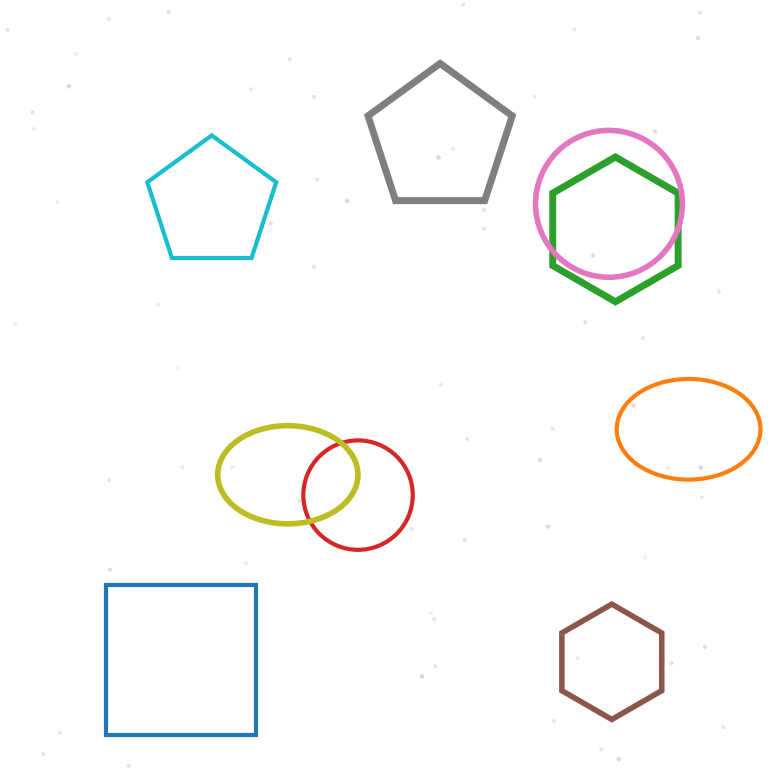[{"shape": "square", "thickness": 1.5, "radius": 0.49, "center": [0.236, 0.143]}, {"shape": "oval", "thickness": 1.5, "radius": 0.47, "center": [0.894, 0.442]}, {"shape": "hexagon", "thickness": 2.5, "radius": 0.47, "center": [0.799, 0.702]}, {"shape": "circle", "thickness": 1.5, "radius": 0.36, "center": [0.465, 0.357]}, {"shape": "hexagon", "thickness": 2, "radius": 0.37, "center": [0.795, 0.141]}, {"shape": "circle", "thickness": 2, "radius": 0.48, "center": [0.791, 0.735]}, {"shape": "pentagon", "thickness": 2.5, "radius": 0.49, "center": [0.572, 0.819]}, {"shape": "oval", "thickness": 2, "radius": 0.46, "center": [0.374, 0.383]}, {"shape": "pentagon", "thickness": 1.5, "radius": 0.44, "center": [0.275, 0.736]}]